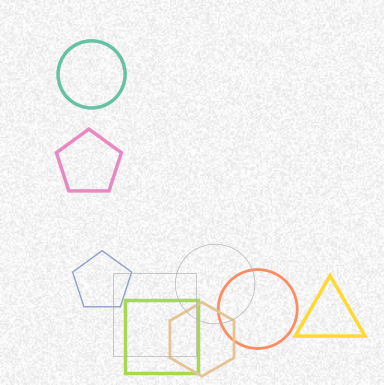[{"shape": "circle", "thickness": 2.5, "radius": 0.44, "center": [0.238, 0.807]}, {"shape": "circle", "thickness": 2, "radius": 0.51, "center": [0.669, 0.197]}, {"shape": "pentagon", "thickness": 1, "radius": 0.4, "center": [0.265, 0.268]}, {"shape": "pentagon", "thickness": 2.5, "radius": 0.44, "center": [0.231, 0.576]}, {"shape": "square", "thickness": 2.5, "radius": 0.47, "center": [0.419, 0.127]}, {"shape": "triangle", "thickness": 2.5, "radius": 0.52, "center": [0.857, 0.179]}, {"shape": "hexagon", "thickness": 2, "radius": 0.48, "center": [0.525, 0.119]}, {"shape": "circle", "thickness": 0.5, "radius": 0.52, "center": [0.559, 0.262]}, {"shape": "square", "thickness": 0.5, "radius": 0.53, "center": [0.401, 0.183]}]